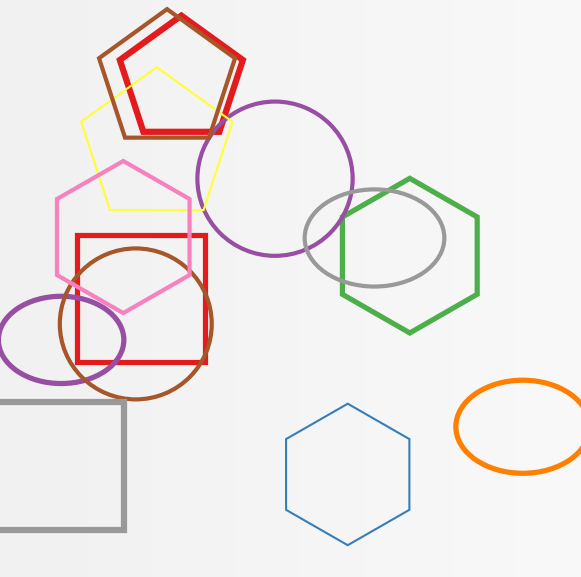[{"shape": "square", "thickness": 2.5, "radius": 0.55, "center": [0.243, 0.482]}, {"shape": "pentagon", "thickness": 3, "radius": 0.56, "center": [0.312, 0.861]}, {"shape": "hexagon", "thickness": 1, "radius": 0.61, "center": [0.598, 0.178]}, {"shape": "hexagon", "thickness": 2.5, "radius": 0.67, "center": [0.705, 0.556]}, {"shape": "circle", "thickness": 2, "radius": 0.67, "center": [0.473, 0.69]}, {"shape": "oval", "thickness": 2.5, "radius": 0.54, "center": [0.105, 0.411]}, {"shape": "oval", "thickness": 2.5, "radius": 0.58, "center": [0.899, 0.26]}, {"shape": "pentagon", "thickness": 1, "radius": 0.68, "center": [0.27, 0.746]}, {"shape": "circle", "thickness": 2, "radius": 0.65, "center": [0.234, 0.438]}, {"shape": "pentagon", "thickness": 2, "radius": 0.62, "center": [0.287, 0.86]}, {"shape": "hexagon", "thickness": 2, "radius": 0.66, "center": [0.212, 0.589]}, {"shape": "oval", "thickness": 2, "radius": 0.6, "center": [0.644, 0.587]}, {"shape": "square", "thickness": 3, "radius": 0.55, "center": [0.102, 0.193]}]